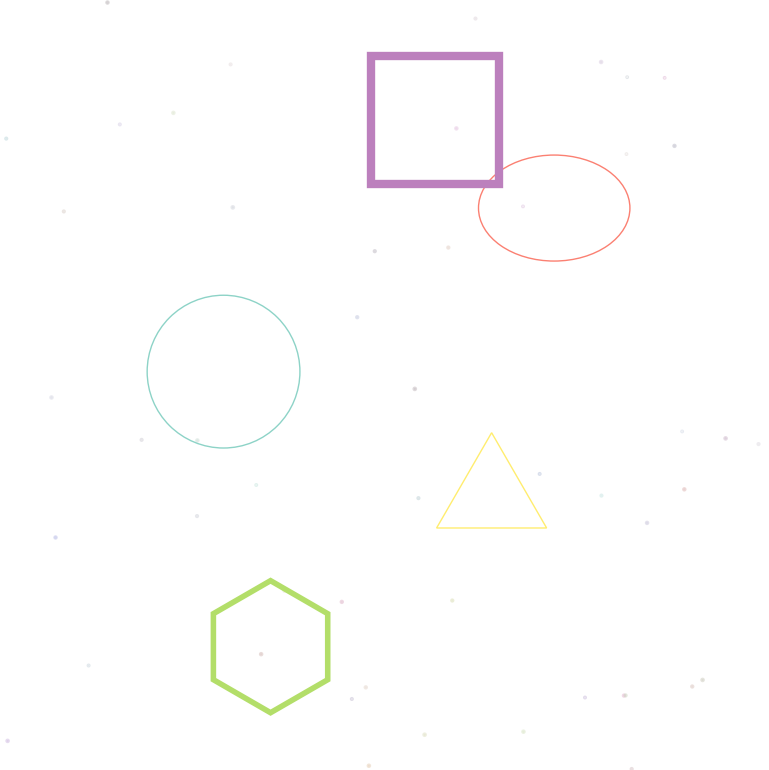[{"shape": "circle", "thickness": 0.5, "radius": 0.5, "center": [0.29, 0.517]}, {"shape": "oval", "thickness": 0.5, "radius": 0.49, "center": [0.72, 0.73]}, {"shape": "hexagon", "thickness": 2, "radius": 0.43, "center": [0.351, 0.16]}, {"shape": "square", "thickness": 3, "radius": 0.41, "center": [0.565, 0.844]}, {"shape": "triangle", "thickness": 0.5, "radius": 0.41, "center": [0.638, 0.356]}]